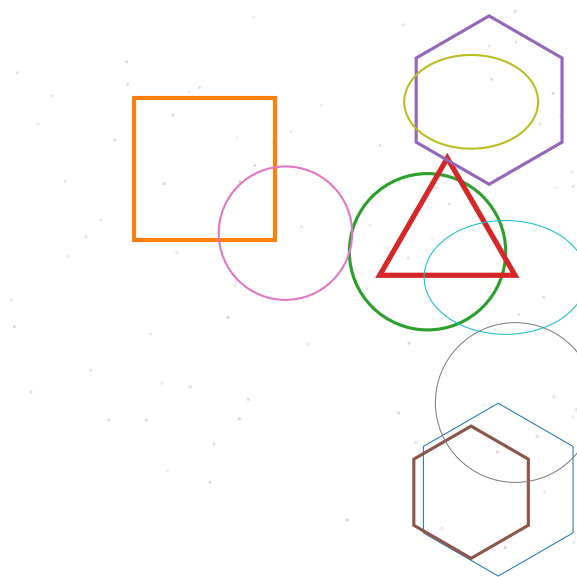[{"shape": "hexagon", "thickness": 0.5, "radius": 0.75, "center": [0.863, 0.151]}, {"shape": "square", "thickness": 2, "radius": 0.61, "center": [0.354, 0.707]}, {"shape": "circle", "thickness": 1.5, "radius": 0.68, "center": [0.74, 0.563]}, {"shape": "triangle", "thickness": 2.5, "radius": 0.68, "center": [0.775, 0.59]}, {"shape": "hexagon", "thickness": 1.5, "radius": 0.73, "center": [0.847, 0.826]}, {"shape": "hexagon", "thickness": 1.5, "radius": 0.57, "center": [0.816, 0.147]}, {"shape": "circle", "thickness": 1, "radius": 0.58, "center": [0.494, 0.595]}, {"shape": "circle", "thickness": 0.5, "radius": 0.69, "center": [0.892, 0.302]}, {"shape": "oval", "thickness": 1, "radius": 0.58, "center": [0.816, 0.823]}, {"shape": "oval", "thickness": 0.5, "radius": 0.7, "center": [0.875, 0.519]}]